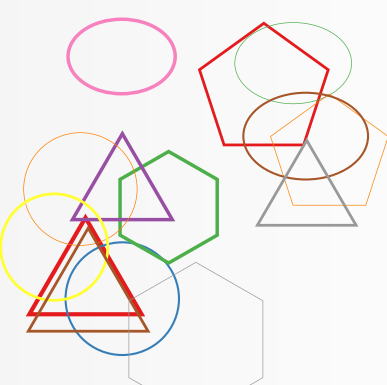[{"shape": "pentagon", "thickness": 2, "radius": 0.87, "center": [0.681, 0.765]}, {"shape": "triangle", "thickness": 3, "radius": 0.84, "center": [0.221, 0.267]}, {"shape": "circle", "thickness": 1.5, "radius": 0.73, "center": [0.316, 0.224]}, {"shape": "hexagon", "thickness": 2.5, "radius": 0.72, "center": [0.435, 0.462]}, {"shape": "oval", "thickness": 0.5, "radius": 0.75, "center": [0.757, 0.836]}, {"shape": "triangle", "thickness": 2.5, "radius": 0.74, "center": [0.316, 0.504]}, {"shape": "pentagon", "thickness": 0.5, "radius": 0.8, "center": [0.85, 0.596]}, {"shape": "circle", "thickness": 0.5, "radius": 0.73, "center": [0.207, 0.509]}, {"shape": "circle", "thickness": 2, "radius": 0.69, "center": [0.14, 0.358]}, {"shape": "oval", "thickness": 1.5, "radius": 0.8, "center": [0.789, 0.646]}, {"shape": "triangle", "thickness": 2, "radius": 0.89, "center": [0.228, 0.229]}, {"shape": "oval", "thickness": 2.5, "radius": 0.69, "center": [0.314, 0.853]}, {"shape": "hexagon", "thickness": 0.5, "radius": 1.0, "center": [0.506, 0.119]}, {"shape": "triangle", "thickness": 2, "radius": 0.74, "center": [0.792, 0.488]}]